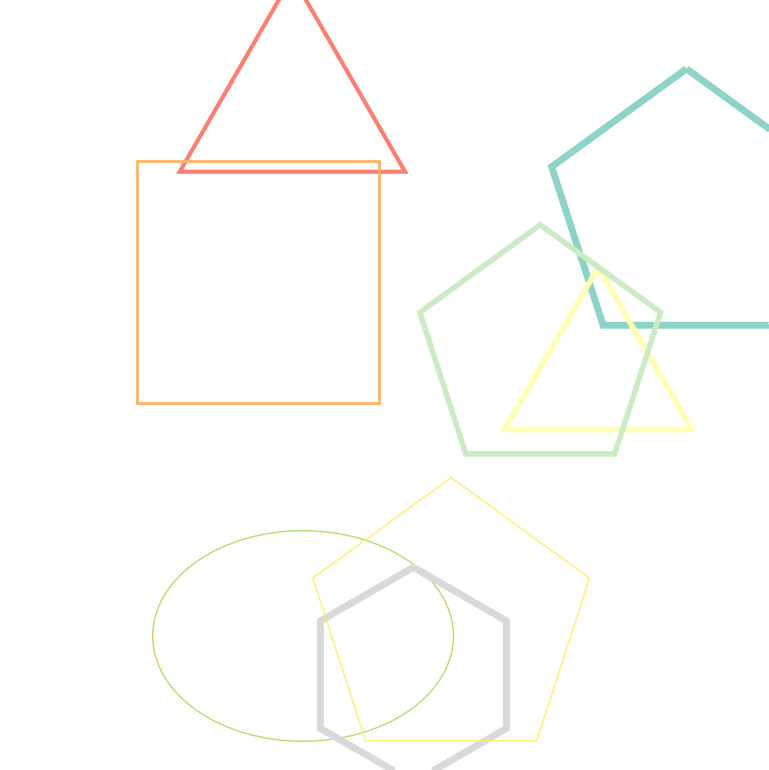[{"shape": "pentagon", "thickness": 2.5, "radius": 0.92, "center": [0.892, 0.727]}, {"shape": "triangle", "thickness": 2, "radius": 0.7, "center": [0.777, 0.512]}, {"shape": "triangle", "thickness": 1.5, "radius": 0.85, "center": [0.38, 0.861]}, {"shape": "square", "thickness": 1, "radius": 0.78, "center": [0.335, 0.634]}, {"shape": "oval", "thickness": 0.5, "radius": 0.98, "center": [0.394, 0.174]}, {"shape": "hexagon", "thickness": 2.5, "radius": 0.7, "center": [0.537, 0.124]}, {"shape": "pentagon", "thickness": 2, "radius": 0.82, "center": [0.702, 0.544]}, {"shape": "pentagon", "thickness": 0.5, "radius": 0.94, "center": [0.586, 0.191]}]